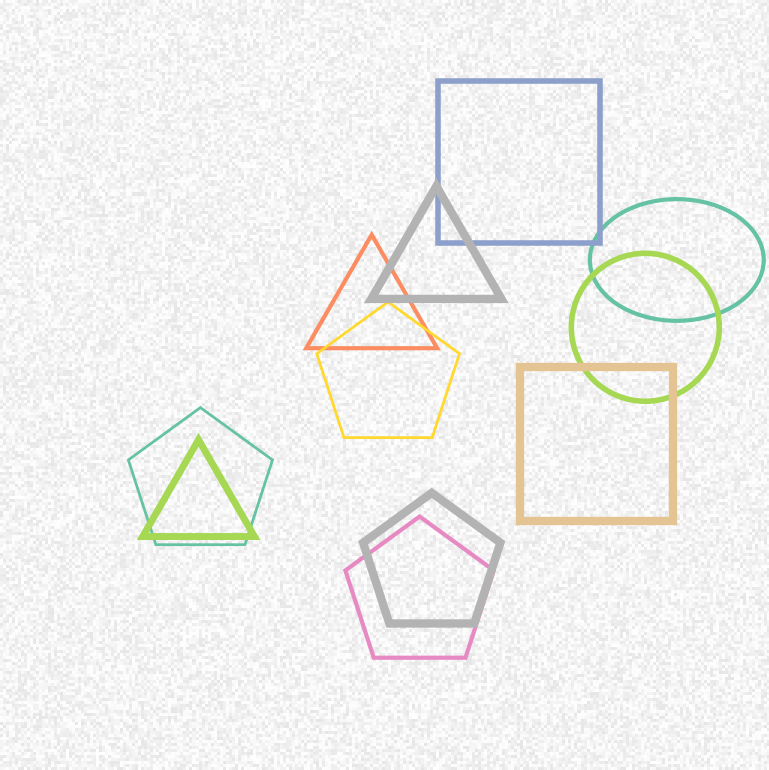[{"shape": "pentagon", "thickness": 1, "radius": 0.49, "center": [0.26, 0.372]}, {"shape": "oval", "thickness": 1.5, "radius": 0.56, "center": [0.879, 0.662]}, {"shape": "triangle", "thickness": 1.5, "radius": 0.49, "center": [0.483, 0.597]}, {"shape": "square", "thickness": 2, "radius": 0.53, "center": [0.674, 0.789]}, {"shape": "pentagon", "thickness": 1.5, "radius": 0.51, "center": [0.545, 0.228]}, {"shape": "triangle", "thickness": 2.5, "radius": 0.42, "center": [0.258, 0.345]}, {"shape": "circle", "thickness": 2, "radius": 0.48, "center": [0.838, 0.575]}, {"shape": "pentagon", "thickness": 1, "radius": 0.49, "center": [0.504, 0.511]}, {"shape": "square", "thickness": 3, "radius": 0.5, "center": [0.774, 0.423]}, {"shape": "pentagon", "thickness": 3, "radius": 0.47, "center": [0.561, 0.266]}, {"shape": "triangle", "thickness": 3, "radius": 0.49, "center": [0.567, 0.661]}]